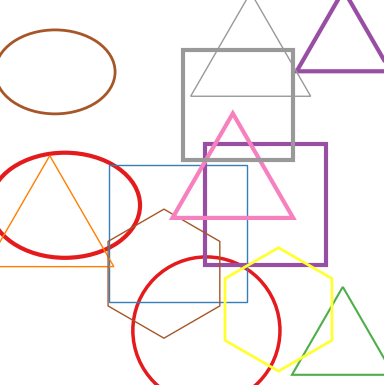[{"shape": "circle", "thickness": 2.5, "radius": 0.96, "center": [0.536, 0.142]}, {"shape": "oval", "thickness": 3, "radius": 0.97, "center": [0.169, 0.467]}, {"shape": "square", "thickness": 1, "radius": 0.89, "center": [0.463, 0.394]}, {"shape": "triangle", "thickness": 1.5, "radius": 0.76, "center": [0.89, 0.103]}, {"shape": "square", "thickness": 3, "radius": 0.79, "center": [0.69, 0.468]}, {"shape": "triangle", "thickness": 3, "radius": 0.7, "center": [0.892, 0.885]}, {"shape": "triangle", "thickness": 1, "radius": 0.96, "center": [0.129, 0.404]}, {"shape": "hexagon", "thickness": 2, "radius": 0.8, "center": [0.723, 0.196]}, {"shape": "oval", "thickness": 2, "radius": 0.78, "center": [0.143, 0.813]}, {"shape": "hexagon", "thickness": 1, "radius": 0.84, "center": [0.426, 0.289]}, {"shape": "triangle", "thickness": 3, "radius": 0.9, "center": [0.605, 0.524]}, {"shape": "square", "thickness": 3, "radius": 0.72, "center": [0.617, 0.726]}, {"shape": "triangle", "thickness": 1, "radius": 0.9, "center": [0.651, 0.84]}]